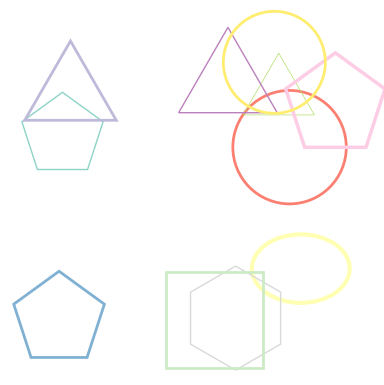[{"shape": "pentagon", "thickness": 1, "radius": 0.55, "center": [0.162, 0.649]}, {"shape": "oval", "thickness": 3, "radius": 0.63, "center": [0.781, 0.302]}, {"shape": "triangle", "thickness": 2, "radius": 0.69, "center": [0.183, 0.756]}, {"shape": "circle", "thickness": 2, "radius": 0.74, "center": [0.752, 0.618]}, {"shape": "pentagon", "thickness": 2, "radius": 0.62, "center": [0.153, 0.172]}, {"shape": "triangle", "thickness": 0.5, "radius": 0.53, "center": [0.724, 0.755]}, {"shape": "pentagon", "thickness": 2.5, "radius": 0.68, "center": [0.871, 0.727]}, {"shape": "hexagon", "thickness": 1, "radius": 0.68, "center": [0.612, 0.174]}, {"shape": "triangle", "thickness": 1, "radius": 0.74, "center": [0.592, 0.781]}, {"shape": "square", "thickness": 2, "radius": 0.62, "center": [0.557, 0.168]}, {"shape": "circle", "thickness": 2, "radius": 0.66, "center": [0.713, 0.838]}]